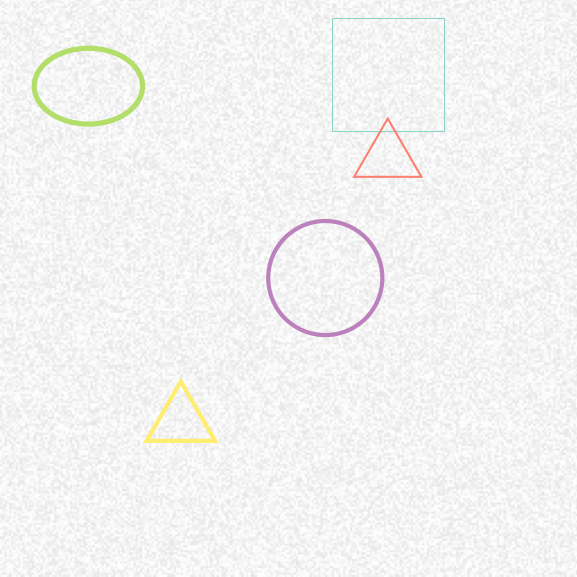[{"shape": "square", "thickness": 0.5, "radius": 0.49, "center": [0.672, 0.87]}, {"shape": "triangle", "thickness": 1, "radius": 0.34, "center": [0.671, 0.727]}, {"shape": "oval", "thickness": 2.5, "radius": 0.47, "center": [0.153, 0.85]}, {"shape": "circle", "thickness": 2, "radius": 0.49, "center": [0.563, 0.518]}, {"shape": "triangle", "thickness": 2, "radius": 0.34, "center": [0.313, 0.27]}]